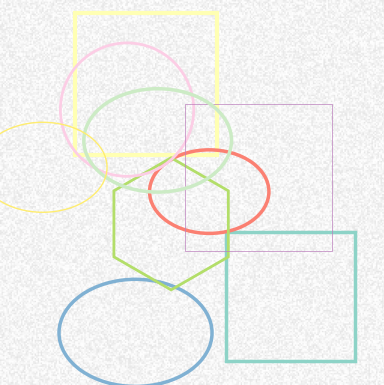[{"shape": "square", "thickness": 2.5, "radius": 0.83, "center": [0.754, 0.23]}, {"shape": "square", "thickness": 3, "radius": 0.92, "center": [0.379, 0.782]}, {"shape": "oval", "thickness": 2.5, "radius": 0.78, "center": [0.543, 0.502]}, {"shape": "oval", "thickness": 2.5, "radius": 0.99, "center": [0.352, 0.135]}, {"shape": "hexagon", "thickness": 2, "radius": 0.86, "center": [0.444, 0.419]}, {"shape": "circle", "thickness": 2, "radius": 0.87, "center": [0.33, 0.715]}, {"shape": "square", "thickness": 0.5, "radius": 0.95, "center": [0.672, 0.539]}, {"shape": "oval", "thickness": 2.5, "radius": 0.96, "center": [0.41, 0.635]}, {"shape": "oval", "thickness": 1, "radius": 0.83, "center": [0.111, 0.565]}]